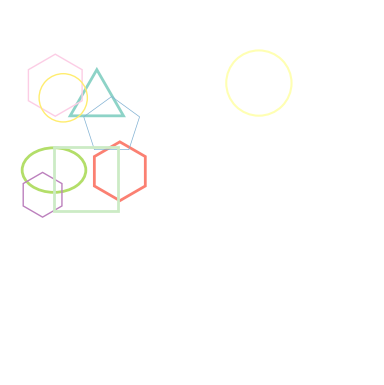[{"shape": "triangle", "thickness": 2, "radius": 0.4, "center": [0.252, 0.739]}, {"shape": "circle", "thickness": 1.5, "radius": 0.42, "center": [0.672, 0.784]}, {"shape": "hexagon", "thickness": 2, "radius": 0.38, "center": [0.311, 0.555]}, {"shape": "pentagon", "thickness": 0.5, "radius": 0.38, "center": [0.29, 0.673]}, {"shape": "oval", "thickness": 2, "radius": 0.41, "center": [0.14, 0.558]}, {"shape": "hexagon", "thickness": 1, "radius": 0.4, "center": [0.144, 0.779]}, {"shape": "hexagon", "thickness": 1, "radius": 0.29, "center": [0.111, 0.494]}, {"shape": "square", "thickness": 2, "radius": 0.42, "center": [0.223, 0.535]}, {"shape": "circle", "thickness": 1, "radius": 0.31, "center": [0.164, 0.746]}]